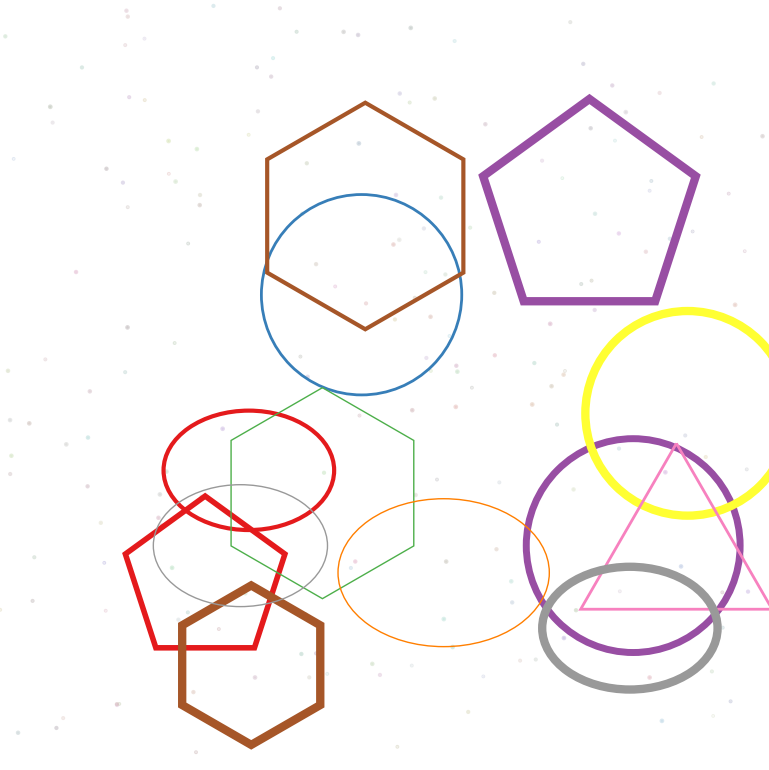[{"shape": "oval", "thickness": 1.5, "radius": 0.55, "center": [0.323, 0.389]}, {"shape": "pentagon", "thickness": 2, "radius": 0.54, "center": [0.266, 0.247]}, {"shape": "circle", "thickness": 1, "radius": 0.65, "center": [0.47, 0.617]}, {"shape": "hexagon", "thickness": 0.5, "radius": 0.68, "center": [0.419, 0.36]}, {"shape": "circle", "thickness": 2.5, "radius": 0.69, "center": [0.822, 0.291]}, {"shape": "pentagon", "thickness": 3, "radius": 0.73, "center": [0.766, 0.726]}, {"shape": "oval", "thickness": 0.5, "radius": 0.69, "center": [0.576, 0.256]}, {"shape": "circle", "thickness": 3, "radius": 0.66, "center": [0.893, 0.463]}, {"shape": "hexagon", "thickness": 3, "radius": 0.52, "center": [0.326, 0.136]}, {"shape": "hexagon", "thickness": 1.5, "radius": 0.74, "center": [0.474, 0.719]}, {"shape": "triangle", "thickness": 1, "radius": 0.72, "center": [0.878, 0.281]}, {"shape": "oval", "thickness": 0.5, "radius": 0.57, "center": [0.312, 0.291]}, {"shape": "oval", "thickness": 3, "radius": 0.57, "center": [0.818, 0.184]}]